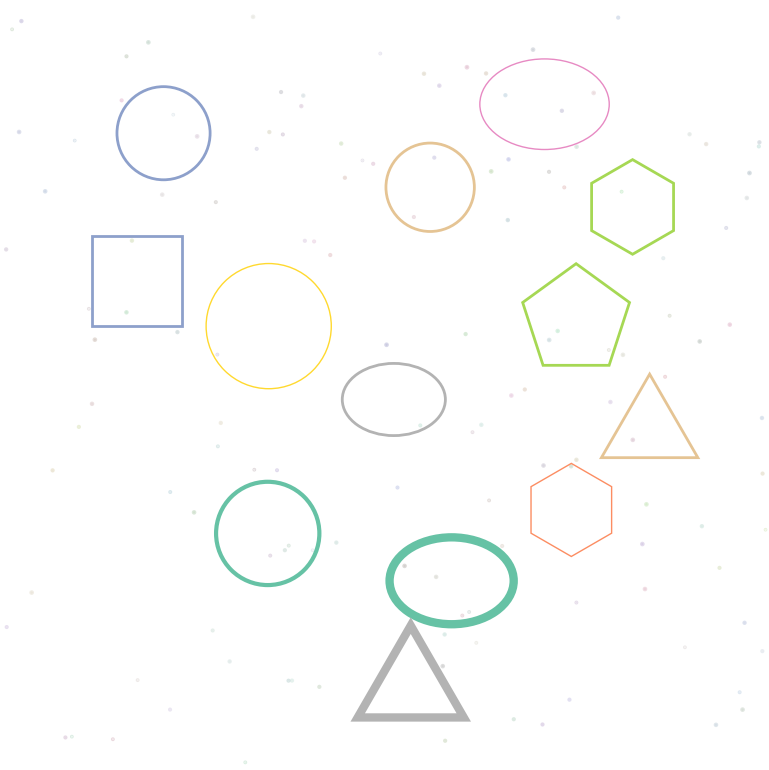[{"shape": "circle", "thickness": 1.5, "radius": 0.34, "center": [0.348, 0.307]}, {"shape": "oval", "thickness": 3, "radius": 0.4, "center": [0.587, 0.246]}, {"shape": "hexagon", "thickness": 0.5, "radius": 0.3, "center": [0.742, 0.338]}, {"shape": "circle", "thickness": 1, "radius": 0.3, "center": [0.212, 0.827]}, {"shape": "square", "thickness": 1, "radius": 0.29, "center": [0.178, 0.635]}, {"shape": "oval", "thickness": 0.5, "radius": 0.42, "center": [0.707, 0.865]}, {"shape": "hexagon", "thickness": 1, "radius": 0.31, "center": [0.822, 0.731]}, {"shape": "pentagon", "thickness": 1, "radius": 0.36, "center": [0.748, 0.585]}, {"shape": "circle", "thickness": 0.5, "radius": 0.41, "center": [0.349, 0.576]}, {"shape": "triangle", "thickness": 1, "radius": 0.36, "center": [0.844, 0.442]}, {"shape": "circle", "thickness": 1, "radius": 0.29, "center": [0.559, 0.757]}, {"shape": "oval", "thickness": 1, "radius": 0.33, "center": [0.511, 0.481]}, {"shape": "triangle", "thickness": 3, "radius": 0.4, "center": [0.533, 0.108]}]